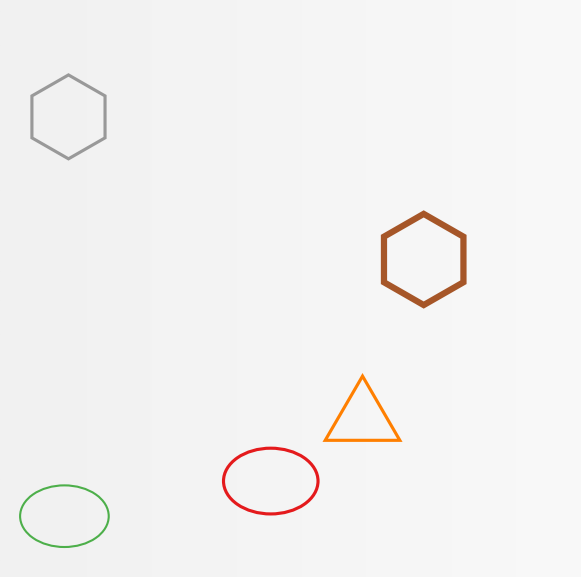[{"shape": "oval", "thickness": 1.5, "radius": 0.41, "center": [0.466, 0.166]}, {"shape": "oval", "thickness": 1, "radius": 0.38, "center": [0.111, 0.105]}, {"shape": "triangle", "thickness": 1.5, "radius": 0.37, "center": [0.624, 0.274]}, {"shape": "hexagon", "thickness": 3, "radius": 0.39, "center": [0.729, 0.55]}, {"shape": "hexagon", "thickness": 1.5, "radius": 0.36, "center": [0.118, 0.797]}]